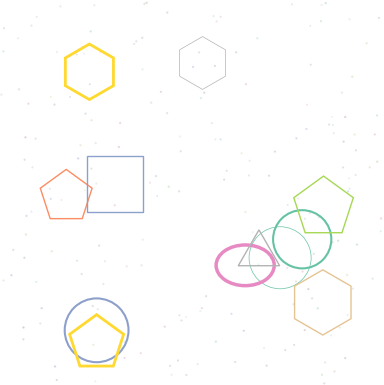[{"shape": "circle", "thickness": 0.5, "radius": 0.4, "center": [0.728, 0.331]}, {"shape": "circle", "thickness": 1.5, "radius": 0.38, "center": [0.785, 0.378]}, {"shape": "pentagon", "thickness": 1, "radius": 0.35, "center": [0.172, 0.489]}, {"shape": "circle", "thickness": 1.5, "radius": 0.41, "center": [0.251, 0.142]}, {"shape": "square", "thickness": 1, "radius": 0.37, "center": [0.299, 0.522]}, {"shape": "oval", "thickness": 2.5, "radius": 0.38, "center": [0.637, 0.311]}, {"shape": "pentagon", "thickness": 1, "radius": 0.41, "center": [0.84, 0.461]}, {"shape": "pentagon", "thickness": 2, "radius": 0.37, "center": [0.251, 0.109]}, {"shape": "hexagon", "thickness": 2, "radius": 0.36, "center": [0.232, 0.813]}, {"shape": "hexagon", "thickness": 1, "radius": 0.42, "center": [0.838, 0.214]}, {"shape": "hexagon", "thickness": 0.5, "radius": 0.34, "center": [0.526, 0.836]}, {"shape": "triangle", "thickness": 1, "radius": 0.31, "center": [0.673, 0.341]}]